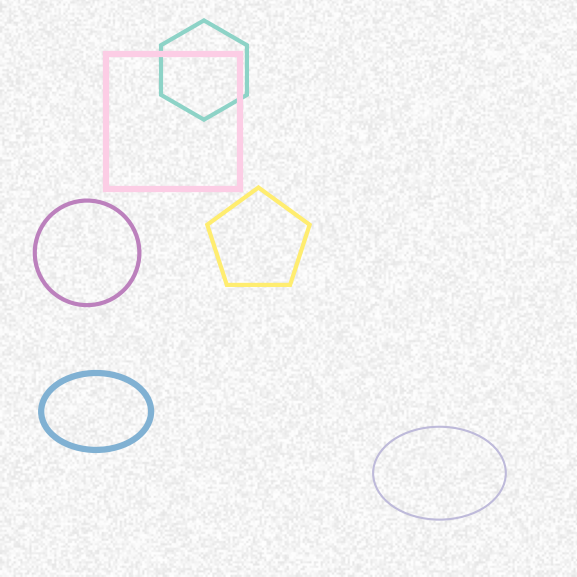[{"shape": "hexagon", "thickness": 2, "radius": 0.43, "center": [0.353, 0.878]}, {"shape": "oval", "thickness": 1, "radius": 0.57, "center": [0.761, 0.18]}, {"shape": "oval", "thickness": 3, "radius": 0.48, "center": [0.166, 0.287]}, {"shape": "square", "thickness": 3, "radius": 0.58, "center": [0.3, 0.788]}, {"shape": "circle", "thickness": 2, "radius": 0.45, "center": [0.151, 0.561]}, {"shape": "pentagon", "thickness": 2, "radius": 0.47, "center": [0.448, 0.581]}]